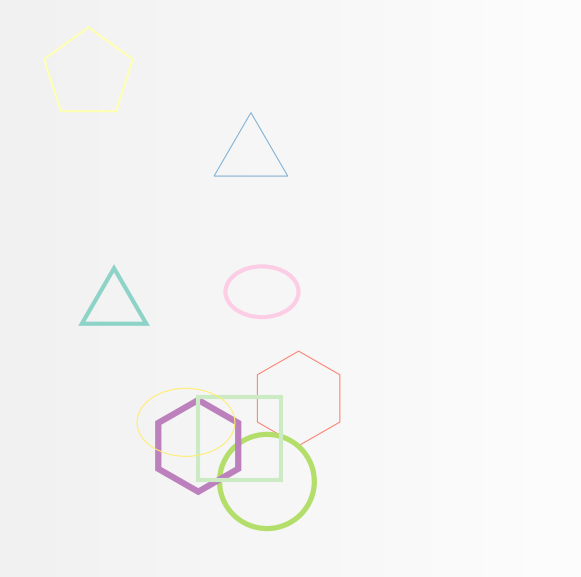[{"shape": "triangle", "thickness": 2, "radius": 0.32, "center": [0.196, 0.471]}, {"shape": "pentagon", "thickness": 1, "radius": 0.4, "center": [0.152, 0.872]}, {"shape": "hexagon", "thickness": 0.5, "radius": 0.41, "center": [0.514, 0.309]}, {"shape": "triangle", "thickness": 0.5, "radius": 0.37, "center": [0.432, 0.731]}, {"shape": "circle", "thickness": 2.5, "radius": 0.41, "center": [0.459, 0.165]}, {"shape": "oval", "thickness": 2, "radius": 0.31, "center": [0.451, 0.494]}, {"shape": "hexagon", "thickness": 3, "radius": 0.4, "center": [0.341, 0.227]}, {"shape": "square", "thickness": 2, "radius": 0.36, "center": [0.412, 0.24]}, {"shape": "oval", "thickness": 0.5, "radius": 0.42, "center": [0.32, 0.268]}]